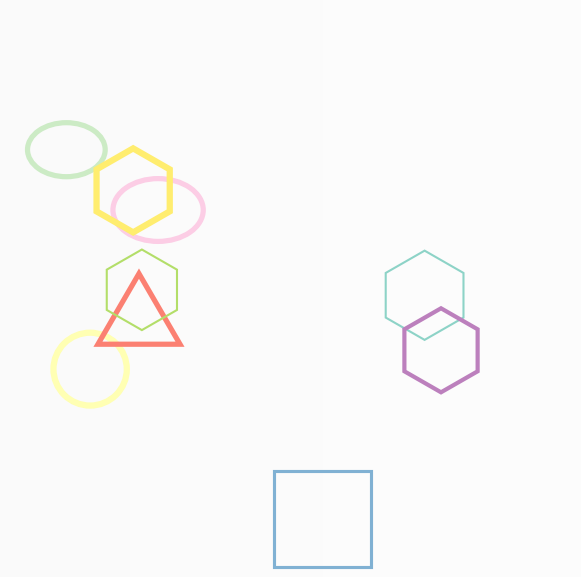[{"shape": "hexagon", "thickness": 1, "radius": 0.39, "center": [0.73, 0.488]}, {"shape": "circle", "thickness": 3, "radius": 0.32, "center": [0.155, 0.36]}, {"shape": "triangle", "thickness": 2.5, "radius": 0.41, "center": [0.239, 0.444]}, {"shape": "square", "thickness": 1.5, "radius": 0.42, "center": [0.555, 0.1]}, {"shape": "hexagon", "thickness": 1, "radius": 0.35, "center": [0.244, 0.497]}, {"shape": "oval", "thickness": 2.5, "radius": 0.39, "center": [0.272, 0.635]}, {"shape": "hexagon", "thickness": 2, "radius": 0.36, "center": [0.759, 0.393]}, {"shape": "oval", "thickness": 2.5, "radius": 0.33, "center": [0.114, 0.74]}, {"shape": "hexagon", "thickness": 3, "radius": 0.36, "center": [0.229, 0.669]}]